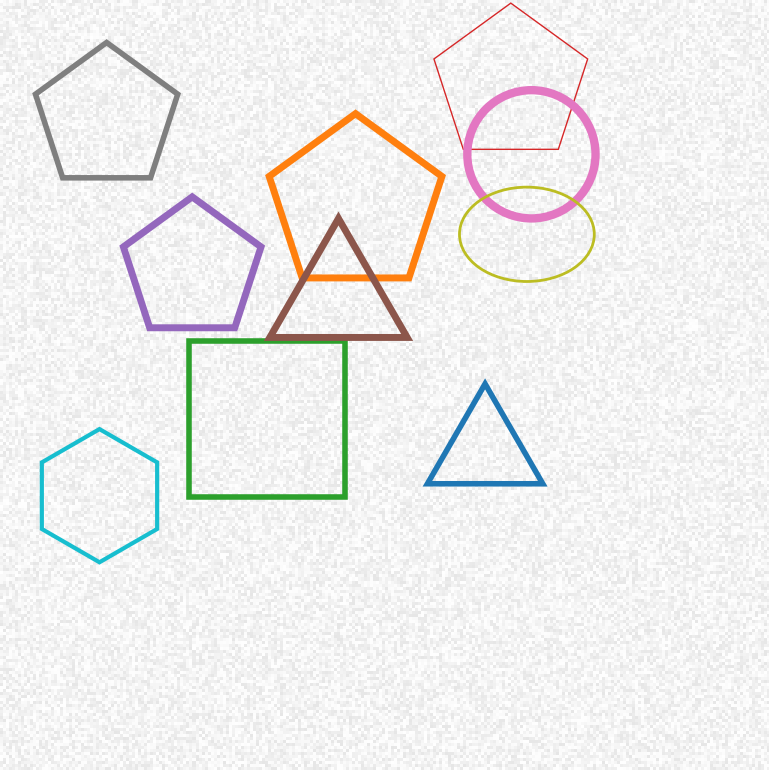[{"shape": "triangle", "thickness": 2, "radius": 0.43, "center": [0.63, 0.415]}, {"shape": "pentagon", "thickness": 2.5, "radius": 0.59, "center": [0.462, 0.734]}, {"shape": "square", "thickness": 2, "radius": 0.51, "center": [0.347, 0.456]}, {"shape": "pentagon", "thickness": 0.5, "radius": 0.52, "center": [0.663, 0.891]}, {"shape": "pentagon", "thickness": 2.5, "radius": 0.47, "center": [0.25, 0.65]}, {"shape": "triangle", "thickness": 2.5, "radius": 0.51, "center": [0.44, 0.613]}, {"shape": "circle", "thickness": 3, "radius": 0.42, "center": [0.69, 0.8]}, {"shape": "pentagon", "thickness": 2, "radius": 0.49, "center": [0.138, 0.848]}, {"shape": "oval", "thickness": 1, "radius": 0.44, "center": [0.684, 0.696]}, {"shape": "hexagon", "thickness": 1.5, "radius": 0.43, "center": [0.129, 0.356]}]